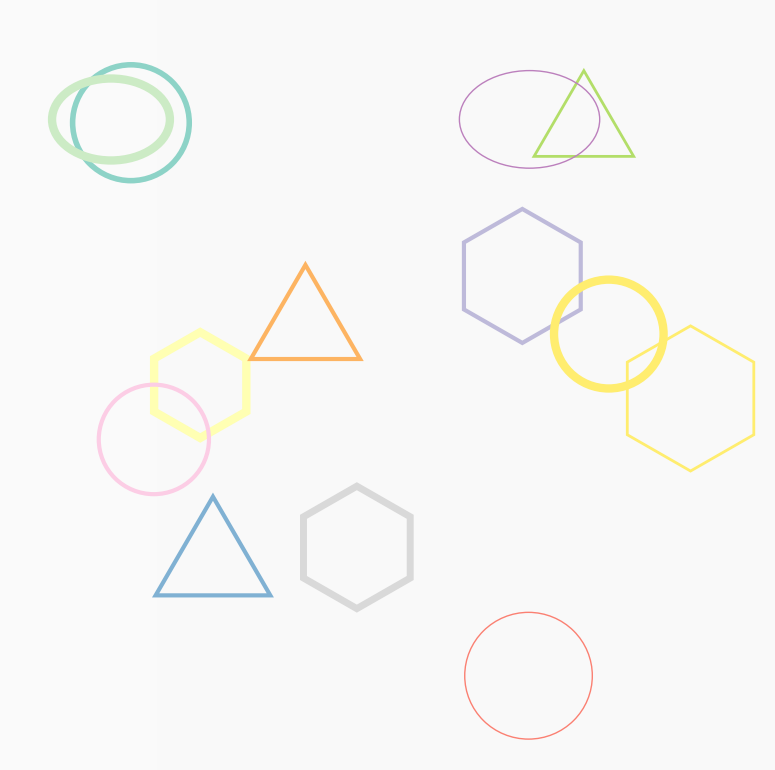[{"shape": "circle", "thickness": 2, "radius": 0.38, "center": [0.169, 0.841]}, {"shape": "hexagon", "thickness": 3, "radius": 0.34, "center": [0.258, 0.5]}, {"shape": "hexagon", "thickness": 1.5, "radius": 0.44, "center": [0.674, 0.642]}, {"shape": "circle", "thickness": 0.5, "radius": 0.41, "center": [0.682, 0.122]}, {"shape": "triangle", "thickness": 1.5, "radius": 0.43, "center": [0.275, 0.27]}, {"shape": "triangle", "thickness": 1.5, "radius": 0.41, "center": [0.394, 0.574]}, {"shape": "triangle", "thickness": 1, "radius": 0.37, "center": [0.753, 0.834]}, {"shape": "circle", "thickness": 1.5, "radius": 0.36, "center": [0.199, 0.429]}, {"shape": "hexagon", "thickness": 2.5, "radius": 0.4, "center": [0.46, 0.289]}, {"shape": "oval", "thickness": 0.5, "radius": 0.45, "center": [0.683, 0.845]}, {"shape": "oval", "thickness": 3, "radius": 0.38, "center": [0.143, 0.845]}, {"shape": "hexagon", "thickness": 1, "radius": 0.47, "center": [0.891, 0.483]}, {"shape": "circle", "thickness": 3, "radius": 0.35, "center": [0.786, 0.566]}]